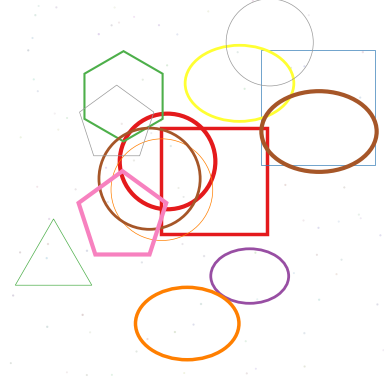[{"shape": "square", "thickness": 2.5, "radius": 0.69, "center": [0.555, 0.529]}, {"shape": "circle", "thickness": 3, "radius": 0.62, "center": [0.435, 0.581]}, {"shape": "square", "thickness": 0.5, "radius": 0.74, "center": [0.825, 0.721]}, {"shape": "hexagon", "thickness": 1.5, "radius": 0.59, "center": [0.321, 0.75]}, {"shape": "triangle", "thickness": 0.5, "radius": 0.57, "center": [0.139, 0.317]}, {"shape": "oval", "thickness": 2, "radius": 0.51, "center": [0.649, 0.283]}, {"shape": "oval", "thickness": 2.5, "radius": 0.67, "center": [0.486, 0.16]}, {"shape": "circle", "thickness": 0.5, "radius": 0.66, "center": [0.42, 0.507]}, {"shape": "oval", "thickness": 2, "radius": 0.71, "center": [0.622, 0.784]}, {"shape": "circle", "thickness": 2, "radius": 0.66, "center": [0.388, 0.536]}, {"shape": "oval", "thickness": 3, "radius": 0.75, "center": [0.829, 0.658]}, {"shape": "pentagon", "thickness": 3, "radius": 0.6, "center": [0.318, 0.436]}, {"shape": "pentagon", "thickness": 0.5, "radius": 0.51, "center": [0.303, 0.677]}, {"shape": "circle", "thickness": 0.5, "radius": 0.57, "center": [0.701, 0.89]}]